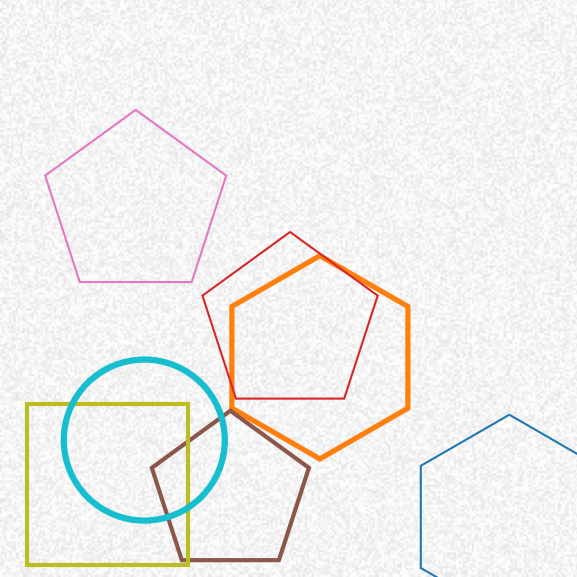[{"shape": "hexagon", "thickness": 1, "radius": 0.88, "center": [0.882, 0.104]}, {"shape": "hexagon", "thickness": 2.5, "radius": 0.88, "center": [0.554, 0.38]}, {"shape": "pentagon", "thickness": 1, "radius": 0.8, "center": [0.502, 0.438]}, {"shape": "pentagon", "thickness": 2, "radius": 0.72, "center": [0.399, 0.145]}, {"shape": "pentagon", "thickness": 1, "radius": 0.82, "center": [0.235, 0.644]}, {"shape": "square", "thickness": 2, "radius": 0.7, "center": [0.186, 0.16]}, {"shape": "circle", "thickness": 3, "radius": 0.7, "center": [0.25, 0.237]}]